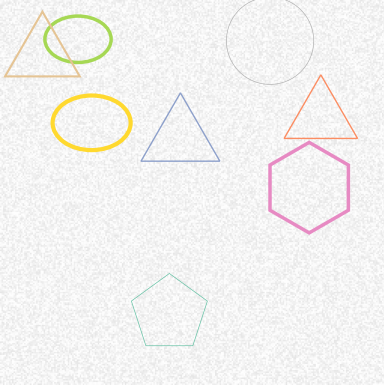[{"shape": "pentagon", "thickness": 0.5, "radius": 0.52, "center": [0.44, 0.186]}, {"shape": "triangle", "thickness": 1, "radius": 0.55, "center": [0.833, 0.695]}, {"shape": "triangle", "thickness": 1, "radius": 0.59, "center": [0.469, 0.64]}, {"shape": "hexagon", "thickness": 2.5, "radius": 0.59, "center": [0.803, 0.513]}, {"shape": "oval", "thickness": 2.5, "radius": 0.43, "center": [0.203, 0.898]}, {"shape": "oval", "thickness": 3, "radius": 0.51, "center": [0.238, 0.681]}, {"shape": "triangle", "thickness": 1.5, "radius": 0.56, "center": [0.11, 0.858]}, {"shape": "circle", "thickness": 0.5, "radius": 0.57, "center": [0.701, 0.894]}]